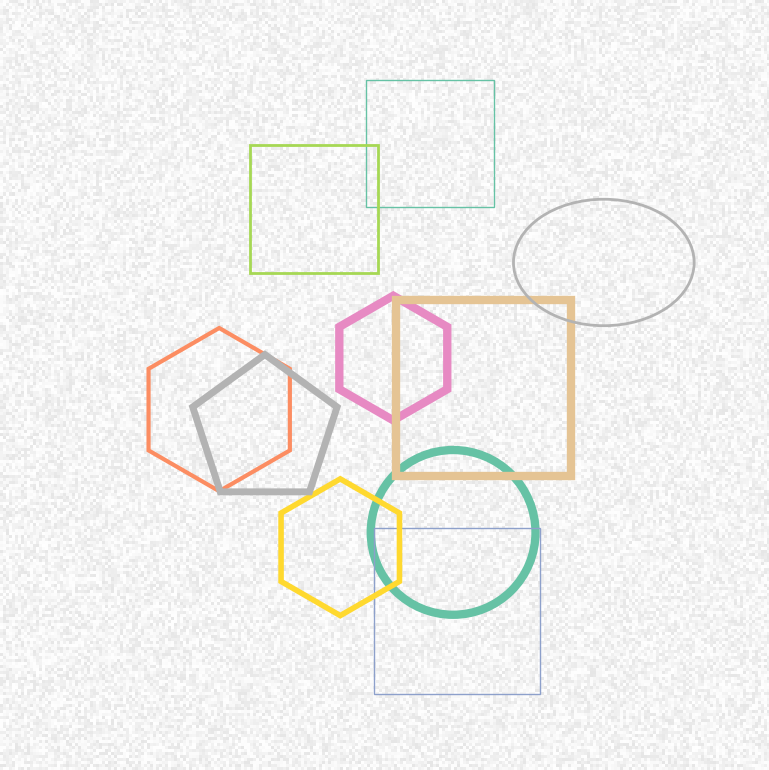[{"shape": "square", "thickness": 0.5, "radius": 0.41, "center": [0.558, 0.813]}, {"shape": "circle", "thickness": 3, "radius": 0.53, "center": [0.588, 0.309]}, {"shape": "hexagon", "thickness": 1.5, "radius": 0.53, "center": [0.285, 0.468]}, {"shape": "square", "thickness": 0.5, "radius": 0.54, "center": [0.594, 0.207]}, {"shape": "hexagon", "thickness": 3, "radius": 0.4, "center": [0.511, 0.535]}, {"shape": "square", "thickness": 1, "radius": 0.42, "center": [0.408, 0.729]}, {"shape": "hexagon", "thickness": 2, "radius": 0.44, "center": [0.442, 0.289]}, {"shape": "square", "thickness": 3, "radius": 0.57, "center": [0.628, 0.496]}, {"shape": "pentagon", "thickness": 2.5, "radius": 0.49, "center": [0.344, 0.441]}, {"shape": "oval", "thickness": 1, "radius": 0.59, "center": [0.784, 0.659]}]